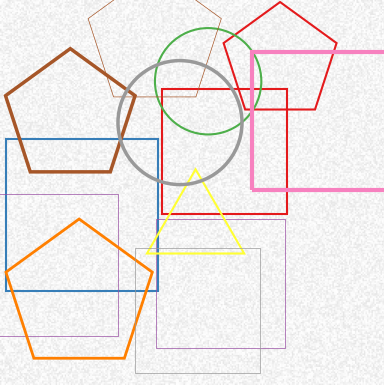[{"shape": "pentagon", "thickness": 1.5, "radius": 0.77, "center": [0.727, 0.84]}, {"shape": "square", "thickness": 1.5, "radius": 0.81, "center": [0.582, 0.606]}, {"shape": "square", "thickness": 1.5, "radius": 0.99, "center": [0.213, 0.441]}, {"shape": "circle", "thickness": 1.5, "radius": 0.69, "center": [0.541, 0.789]}, {"shape": "square", "thickness": 0.5, "radius": 0.84, "center": [0.572, 0.264]}, {"shape": "square", "thickness": 0.5, "radius": 0.92, "center": [0.122, 0.311]}, {"shape": "pentagon", "thickness": 2, "radius": 1.0, "center": [0.206, 0.231]}, {"shape": "triangle", "thickness": 1.5, "radius": 0.73, "center": [0.508, 0.414]}, {"shape": "pentagon", "thickness": 2.5, "radius": 0.88, "center": [0.183, 0.697]}, {"shape": "pentagon", "thickness": 0.5, "radius": 0.91, "center": [0.402, 0.895]}, {"shape": "square", "thickness": 3, "radius": 0.9, "center": [0.835, 0.686]}, {"shape": "square", "thickness": 0.5, "radius": 0.81, "center": [0.513, 0.194]}, {"shape": "circle", "thickness": 2.5, "radius": 0.81, "center": [0.468, 0.682]}]